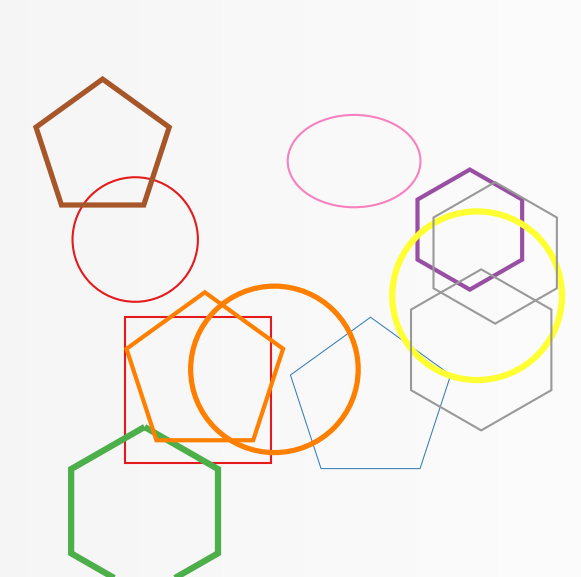[{"shape": "circle", "thickness": 1, "radius": 0.54, "center": [0.233, 0.584]}, {"shape": "square", "thickness": 1, "radius": 0.63, "center": [0.341, 0.324]}, {"shape": "pentagon", "thickness": 0.5, "radius": 0.72, "center": [0.637, 0.305]}, {"shape": "hexagon", "thickness": 3, "radius": 0.73, "center": [0.249, 0.114]}, {"shape": "hexagon", "thickness": 2, "radius": 0.52, "center": [0.808, 0.602]}, {"shape": "circle", "thickness": 2.5, "radius": 0.72, "center": [0.472, 0.36]}, {"shape": "pentagon", "thickness": 2, "radius": 0.71, "center": [0.352, 0.351]}, {"shape": "circle", "thickness": 3, "radius": 0.73, "center": [0.821, 0.487]}, {"shape": "pentagon", "thickness": 2.5, "radius": 0.6, "center": [0.177, 0.742]}, {"shape": "oval", "thickness": 1, "radius": 0.57, "center": [0.609, 0.72]}, {"shape": "hexagon", "thickness": 1, "radius": 0.61, "center": [0.852, 0.561]}, {"shape": "hexagon", "thickness": 1, "radius": 0.7, "center": [0.828, 0.393]}]